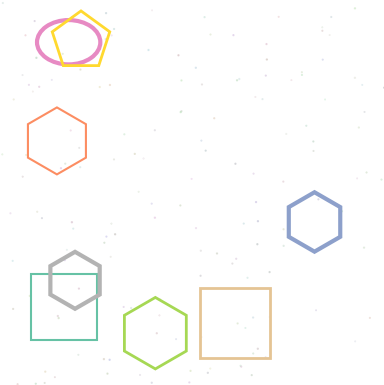[{"shape": "square", "thickness": 1.5, "radius": 0.43, "center": [0.166, 0.202]}, {"shape": "hexagon", "thickness": 1.5, "radius": 0.43, "center": [0.148, 0.634]}, {"shape": "hexagon", "thickness": 3, "radius": 0.39, "center": [0.817, 0.423]}, {"shape": "oval", "thickness": 3, "radius": 0.41, "center": [0.178, 0.89]}, {"shape": "hexagon", "thickness": 2, "radius": 0.46, "center": [0.404, 0.135]}, {"shape": "pentagon", "thickness": 2, "radius": 0.39, "center": [0.21, 0.893]}, {"shape": "square", "thickness": 2, "radius": 0.46, "center": [0.61, 0.161]}, {"shape": "hexagon", "thickness": 3, "radius": 0.37, "center": [0.195, 0.272]}]